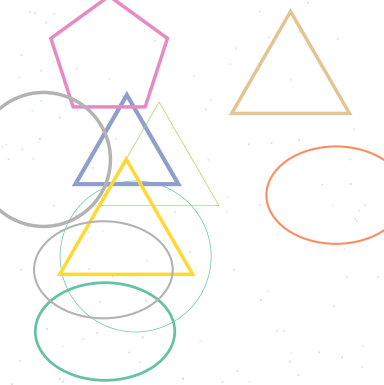[{"shape": "oval", "thickness": 2, "radius": 0.91, "center": [0.273, 0.139]}, {"shape": "circle", "thickness": 0.5, "radius": 0.98, "center": [0.352, 0.334]}, {"shape": "oval", "thickness": 1.5, "radius": 0.9, "center": [0.873, 0.493]}, {"shape": "triangle", "thickness": 3, "radius": 0.77, "center": [0.329, 0.599]}, {"shape": "pentagon", "thickness": 2.5, "radius": 0.8, "center": [0.284, 0.851]}, {"shape": "triangle", "thickness": 0.5, "radius": 0.9, "center": [0.413, 0.556]}, {"shape": "triangle", "thickness": 2.5, "radius": 1.0, "center": [0.328, 0.387]}, {"shape": "triangle", "thickness": 2.5, "radius": 0.88, "center": [0.755, 0.794]}, {"shape": "circle", "thickness": 2.5, "radius": 0.87, "center": [0.113, 0.586]}, {"shape": "oval", "thickness": 1.5, "radius": 0.9, "center": [0.269, 0.299]}]